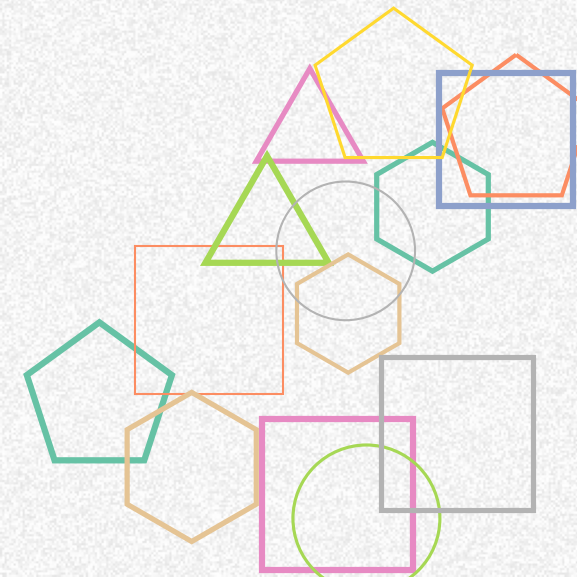[{"shape": "hexagon", "thickness": 2.5, "radius": 0.56, "center": [0.749, 0.641]}, {"shape": "pentagon", "thickness": 3, "radius": 0.66, "center": [0.172, 0.309]}, {"shape": "square", "thickness": 1, "radius": 0.64, "center": [0.363, 0.445]}, {"shape": "pentagon", "thickness": 2, "radius": 0.67, "center": [0.894, 0.77]}, {"shape": "square", "thickness": 3, "radius": 0.58, "center": [0.876, 0.758]}, {"shape": "square", "thickness": 3, "radius": 0.65, "center": [0.585, 0.143]}, {"shape": "triangle", "thickness": 2.5, "radius": 0.53, "center": [0.536, 0.774]}, {"shape": "triangle", "thickness": 3, "radius": 0.62, "center": [0.462, 0.606]}, {"shape": "circle", "thickness": 1.5, "radius": 0.64, "center": [0.635, 0.101]}, {"shape": "pentagon", "thickness": 1.5, "radius": 0.71, "center": [0.682, 0.842]}, {"shape": "hexagon", "thickness": 2, "radius": 0.51, "center": [0.603, 0.456]}, {"shape": "hexagon", "thickness": 2.5, "radius": 0.65, "center": [0.332, 0.191]}, {"shape": "square", "thickness": 2.5, "radius": 0.66, "center": [0.792, 0.249]}, {"shape": "circle", "thickness": 1, "radius": 0.6, "center": [0.599, 0.565]}]